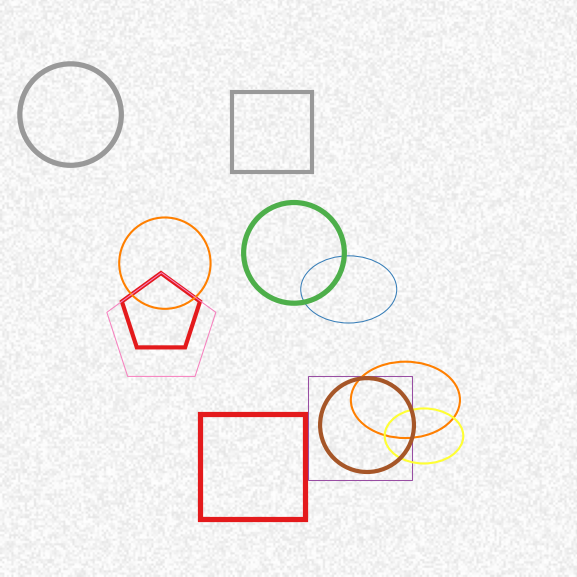[{"shape": "square", "thickness": 2.5, "radius": 0.46, "center": [0.437, 0.192]}, {"shape": "pentagon", "thickness": 2, "radius": 0.36, "center": [0.279, 0.455]}, {"shape": "oval", "thickness": 0.5, "radius": 0.42, "center": [0.604, 0.498]}, {"shape": "circle", "thickness": 2.5, "radius": 0.44, "center": [0.509, 0.561]}, {"shape": "square", "thickness": 0.5, "radius": 0.45, "center": [0.624, 0.258]}, {"shape": "circle", "thickness": 1, "radius": 0.4, "center": [0.286, 0.543]}, {"shape": "oval", "thickness": 1, "radius": 0.47, "center": [0.702, 0.307]}, {"shape": "oval", "thickness": 1, "radius": 0.34, "center": [0.734, 0.244]}, {"shape": "circle", "thickness": 2, "radius": 0.41, "center": [0.636, 0.263]}, {"shape": "pentagon", "thickness": 0.5, "radius": 0.5, "center": [0.279, 0.428]}, {"shape": "circle", "thickness": 2.5, "radius": 0.44, "center": [0.122, 0.801]}, {"shape": "square", "thickness": 2, "radius": 0.35, "center": [0.471, 0.771]}]